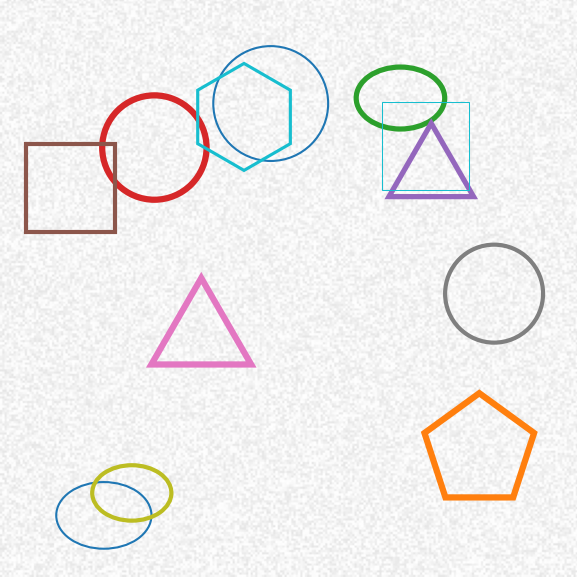[{"shape": "oval", "thickness": 1, "radius": 0.41, "center": [0.18, 0.107]}, {"shape": "circle", "thickness": 1, "radius": 0.5, "center": [0.469, 0.82]}, {"shape": "pentagon", "thickness": 3, "radius": 0.5, "center": [0.83, 0.219]}, {"shape": "oval", "thickness": 2.5, "radius": 0.38, "center": [0.693, 0.829]}, {"shape": "circle", "thickness": 3, "radius": 0.45, "center": [0.267, 0.744]}, {"shape": "triangle", "thickness": 2.5, "radius": 0.42, "center": [0.747, 0.701]}, {"shape": "square", "thickness": 2, "radius": 0.38, "center": [0.123, 0.674]}, {"shape": "triangle", "thickness": 3, "radius": 0.5, "center": [0.349, 0.418]}, {"shape": "circle", "thickness": 2, "radius": 0.42, "center": [0.856, 0.491]}, {"shape": "oval", "thickness": 2, "radius": 0.34, "center": [0.228, 0.146]}, {"shape": "hexagon", "thickness": 1.5, "radius": 0.46, "center": [0.423, 0.797]}, {"shape": "square", "thickness": 0.5, "radius": 0.38, "center": [0.737, 0.747]}]